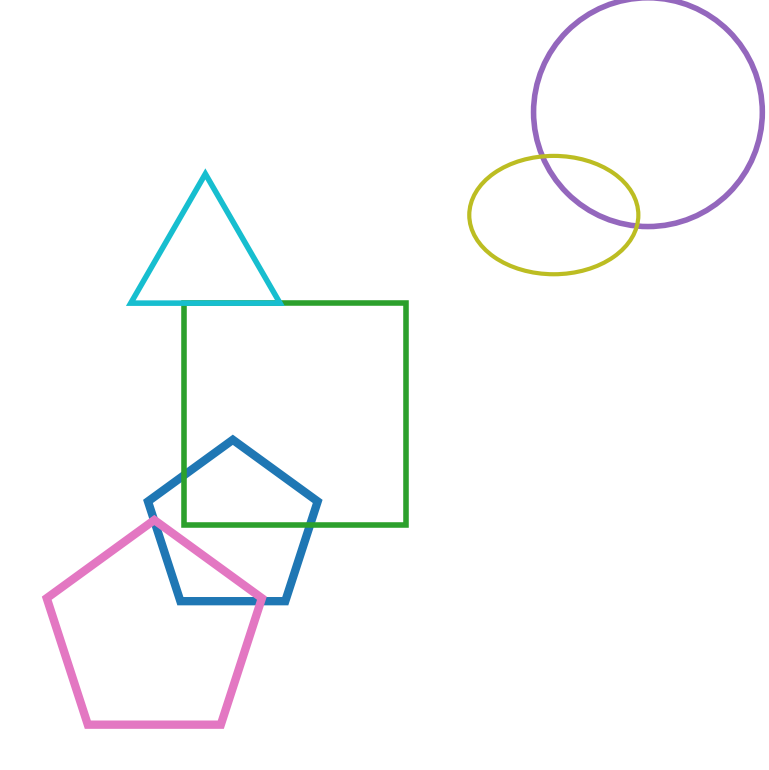[{"shape": "pentagon", "thickness": 3, "radius": 0.58, "center": [0.302, 0.313]}, {"shape": "square", "thickness": 2, "radius": 0.72, "center": [0.383, 0.462]}, {"shape": "circle", "thickness": 2, "radius": 0.74, "center": [0.841, 0.854]}, {"shape": "pentagon", "thickness": 3, "radius": 0.73, "center": [0.2, 0.178]}, {"shape": "oval", "thickness": 1.5, "radius": 0.55, "center": [0.719, 0.721]}, {"shape": "triangle", "thickness": 2, "radius": 0.56, "center": [0.267, 0.662]}]